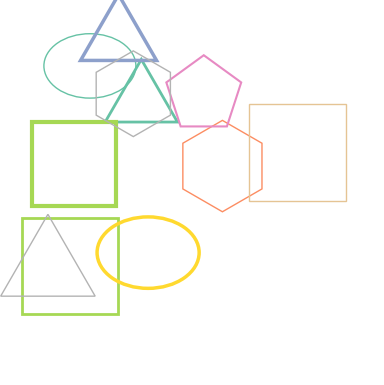[{"shape": "triangle", "thickness": 2, "radius": 0.54, "center": [0.367, 0.737]}, {"shape": "oval", "thickness": 1, "radius": 0.6, "center": [0.233, 0.829]}, {"shape": "hexagon", "thickness": 1, "radius": 0.59, "center": [0.578, 0.569]}, {"shape": "triangle", "thickness": 2.5, "radius": 0.57, "center": [0.308, 0.9]}, {"shape": "pentagon", "thickness": 1.5, "radius": 0.51, "center": [0.529, 0.754]}, {"shape": "square", "thickness": 3, "radius": 0.54, "center": [0.192, 0.574]}, {"shape": "square", "thickness": 2, "radius": 0.62, "center": [0.181, 0.309]}, {"shape": "oval", "thickness": 2.5, "radius": 0.66, "center": [0.385, 0.344]}, {"shape": "square", "thickness": 1, "radius": 0.63, "center": [0.773, 0.605]}, {"shape": "hexagon", "thickness": 1, "radius": 0.56, "center": [0.346, 0.757]}, {"shape": "triangle", "thickness": 1, "radius": 0.71, "center": [0.124, 0.302]}]